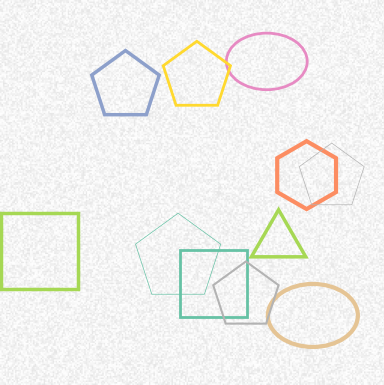[{"shape": "square", "thickness": 2, "radius": 0.44, "center": [0.555, 0.264]}, {"shape": "pentagon", "thickness": 0.5, "radius": 0.58, "center": [0.463, 0.33]}, {"shape": "hexagon", "thickness": 3, "radius": 0.44, "center": [0.796, 0.545]}, {"shape": "pentagon", "thickness": 2.5, "radius": 0.46, "center": [0.326, 0.777]}, {"shape": "oval", "thickness": 2, "radius": 0.52, "center": [0.693, 0.84]}, {"shape": "square", "thickness": 2.5, "radius": 0.49, "center": [0.103, 0.349]}, {"shape": "triangle", "thickness": 2.5, "radius": 0.41, "center": [0.724, 0.374]}, {"shape": "pentagon", "thickness": 2, "radius": 0.46, "center": [0.511, 0.801]}, {"shape": "oval", "thickness": 3, "radius": 0.58, "center": [0.813, 0.181]}, {"shape": "pentagon", "thickness": 1.5, "radius": 0.45, "center": [0.639, 0.232]}, {"shape": "pentagon", "thickness": 0.5, "radius": 0.44, "center": [0.862, 0.54]}]